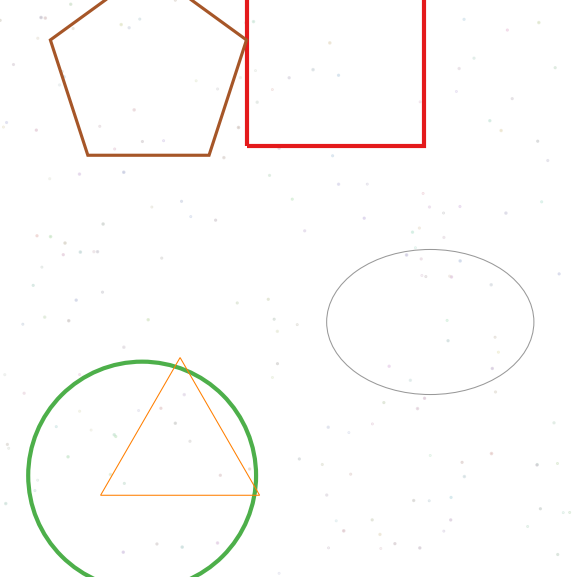[{"shape": "square", "thickness": 2, "radius": 0.77, "center": [0.581, 0.899]}, {"shape": "circle", "thickness": 2, "radius": 0.99, "center": [0.246, 0.176]}, {"shape": "triangle", "thickness": 0.5, "radius": 0.79, "center": [0.312, 0.221]}, {"shape": "pentagon", "thickness": 1.5, "radius": 0.89, "center": [0.257, 0.875]}, {"shape": "oval", "thickness": 0.5, "radius": 0.9, "center": [0.745, 0.442]}]